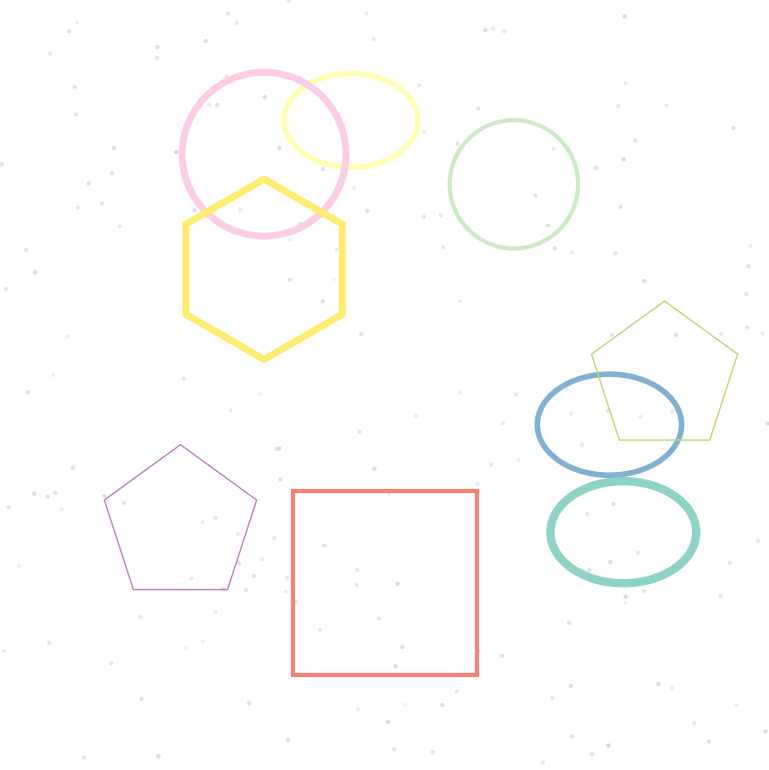[{"shape": "oval", "thickness": 3, "radius": 0.47, "center": [0.81, 0.309]}, {"shape": "oval", "thickness": 2, "radius": 0.43, "center": [0.456, 0.844]}, {"shape": "square", "thickness": 1.5, "radius": 0.6, "center": [0.5, 0.243]}, {"shape": "oval", "thickness": 2, "radius": 0.47, "center": [0.792, 0.448]}, {"shape": "pentagon", "thickness": 0.5, "radius": 0.5, "center": [0.863, 0.509]}, {"shape": "circle", "thickness": 2.5, "radius": 0.53, "center": [0.343, 0.8]}, {"shape": "pentagon", "thickness": 0.5, "radius": 0.52, "center": [0.234, 0.318]}, {"shape": "circle", "thickness": 1.5, "radius": 0.42, "center": [0.667, 0.761]}, {"shape": "hexagon", "thickness": 2.5, "radius": 0.59, "center": [0.343, 0.65]}]